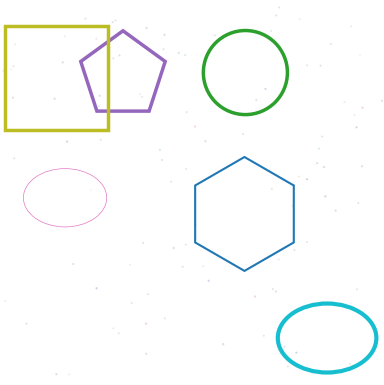[{"shape": "hexagon", "thickness": 1.5, "radius": 0.74, "center": [0.635, 0.444]}, {"shape": "circle", "thickness": 2.5, "radius": 0.55, "center": [0.637, 0.812]}, {"shape": "pentagon", "thickness": 2.5, "radius": 0.58, "center": [0.319, 0.805]}, {"shape": "oval", "thickness": 0.5, "radius": 0.54, "center": [0.169, 0.486]}, {"shape": "square", "thickness": 2.5, "radius": 0.67, "center": [0.148, 0.797]}, {"shape": "oval", "thickness": 3, "radius": 0.64, "center": [0.85, 0.122]}]